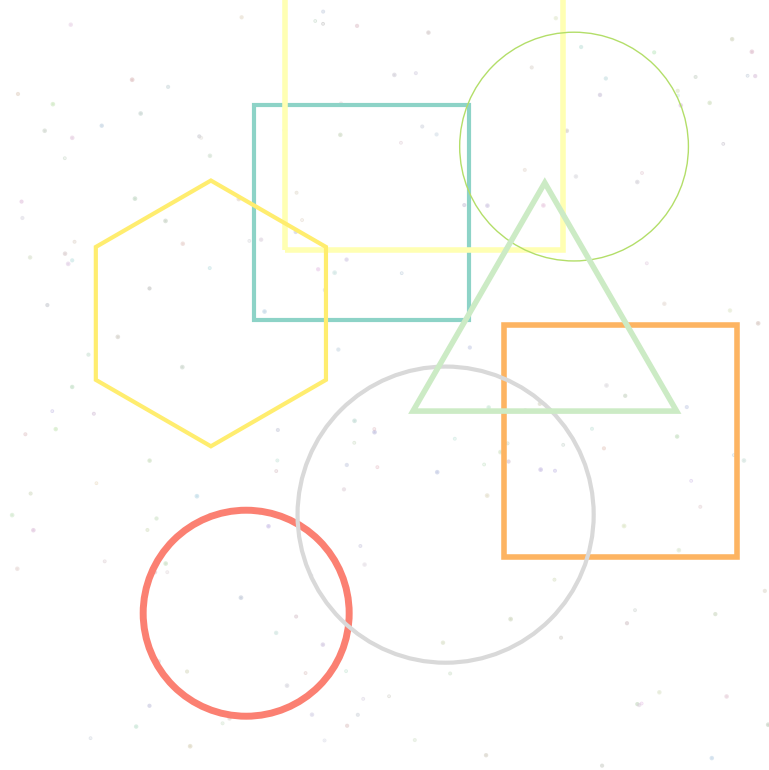[{"shape": "square", "thickness": 1.5, "radius": 0.7, "center": [0.47, 0.724]}, {"shape": "square", "thickness": 2, "radius": 0.9, "center": [0.55, 0.856]}, {"shape": "circle", "thickness": 2.5, "radius": 0.67, "center": [0.32, 0.204]}, {"shape": "square", "thickness": 2, "radius": 0.76, "center": [0.806, 0.427]}, {"shape": "circle", "thickness": 0.5, "radius": 0.74, "center": [0.746, 0.81]}, {"shape": "circle", "thickness": 1.5, "radius": 0.96, "center": [0.579, 0.332]}, {"shape": "triangle", "thickness": 2, "radius": 0.99, "center": [0.708, 0.565]}, {"shape": "hexagon", "thickness": 1.5, "radius": 0.86, "center": [0.274, 0.593]}]